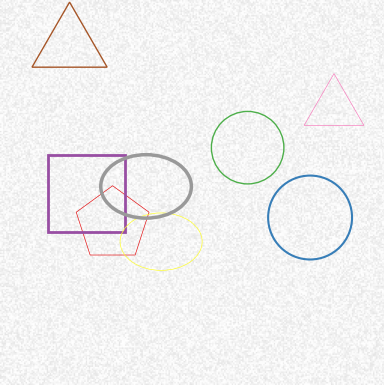[{"shape": "pentagon", "thickness": 0.5, "radius": 0.5, "center": [0.293, 0.418]}, {"shape": "circle", "thickness": 1.5, "radius": 0.54, "center": [0.805, 0.435]}, {"shape": "circle", "thickness": 1, "radius": 0.47, "center": [0.643, 0.616]}, {"shape": "square", "thickness": 2, "radius": 0.5, "center": [0.225, 0.497]}, {"shape": "oval", "thickness": 0.5, "radius": 0.53, "center": [0.419, 0.372]}, {"shape": "triangle", "thickness": 1, "radius": 0.56, "center": [0.181, 0.882]}, {"shape": "triangle", "thickness": 0.5, "radius": 0.45, "center": [0.868, 0.719]}, {"shape": "oval", "thickness": 2.5, "radius": 0.59, "center": [0.379, 0.516]}]